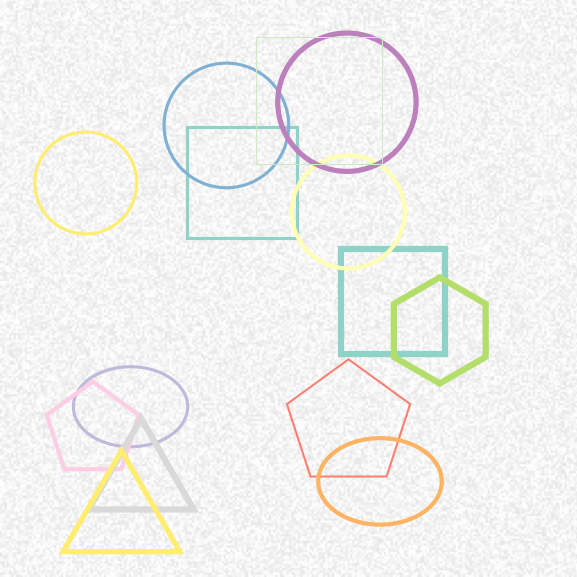[{"shape": "square", "thickness": 1.5, "radius": 0.48, "center": [0.419, 0.683]}, {"shape": "square", "thickness": 3, "radius": 0.45, "center": [0.68, 0.477]}, {"shape": "circle", "thickness": 2, "radius": 0.49, "center": [0.603, 0.632]}, {"shape": "oval", "thickness": 1.5, "radius": 0.49, "center": [0.226, 0.295]}, {"shape": "pentagon", "thickness": 1, "radius": 0.56, "center": [0.604, 0.265]}, {"shape": "circle", "thickness": 1.5, "radius": 0.54, "center": [0.392, 0.782]}, {"shape": "oval", "thickness": 2, "radius": 0.54, "center": [0.658, 0.166]}, {"shape": "hexagon", "thickness": 3, "radius": 0.46, "center": [0.761, 0.427]}, {"shape": "pentagon", "thickness": 2, "radius": 0.42, "center": [0.161, 0.254]}, {"shape": "triangle", "thickness": 3, "radius": 0.52, "center": [0.244, 0.169]}, {"shape": "circle", "thickness": 2.5, "radius": 0.6, "center": [0.601, 0.822]}, {"shape": "square", "thickness": 0.5, "radius": 0.55, "center": [0.552, 0.825]}, {"shape": "triangle", "thickness": 2.5, "radius": 0.58, "center": [0.21, 0.102]}, {"shape": "circle", "thickness": 1.5, "radius": 0.44, "center": [0.149, 0.682]}]